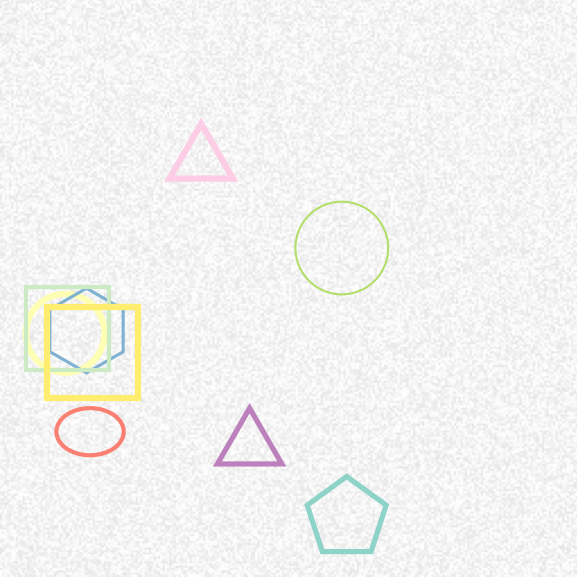[{"shape": "pentagon", "thickness": 2.5, "radius": 0.36, "center": [0.6, 0.102]}, {"shape": "circle", "thickness": 3, "radius": 0.34, "center": [0.113, 0.422]}, {"shape": "oval", "thickness": 2, "radius": 0.29, "center": [0.156, 0.252]}, {"shape": "hexagon", "thickness": 1.5, "radius": 0.37, "center": [0.15, 0.427]}, {"shape": "circle", "thickness": 1, "radius": 0.4, "center": [0.592, 0.57]}, {"shape": "triangle", "thickness": 3, "radius": 0.32, "center": [0.348, 0.722]}, {"shape": "triangle", "thickness": 2.5, "radius": 0.32, "center": [0.432, 0.228]}, {"shape": "square", "thickness": 2, "radius": 0.36, "center": [0.117, 0.43]}, {"shape": "square", "thickness": 3, "radius": 0.4, "center": [0.16, 0.389]}]